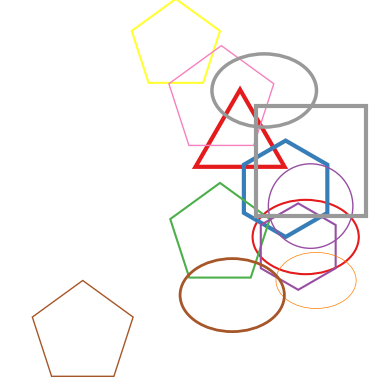[{"shape": "triangle", "thickness": 3, "radius": 0.67, "center": [0.624, 0.634]}, {"shape": "oval", "thickness": 1.5, "radius": 0.69, "center": [0.794, 0.384]}, {"shape": "hexagon", "thickness": 3, "radius": 0.63, "center": [0.742, 0.51]}, {"shape": "pentagon", "thickness": 1.5, "radius": 0.68, "center": [0.571, 0.389]}, {"shape": "hexagon", "thickness": 1.5, "radius": 0.56, "center": [0.775, 0.36]}, {"shape": "circle", "thickness": 1, "radius": 0.55, "center": [0.807, 0.465]}, {"shape": "oval", "thickness": 0.5, "radius": 0.52, "center": [0.821, 0.272]}, {"shape": "pentagon", "thickness": 1.5, "radius": 0.6, "center": [0.457, 0.882]}, {"shape": "pentagon", "thickness": 1, "radius": 0.69, "center": [0.215, 0.134]}, {"shape": "oval", "thickness": 2, "radius": 0.68, "center": [0.603, 0.233]}, {"shape": "pentagon", "thickness": 1, "radius": 0.72, "center": [0.575, 0.738]}, {"shape": "oval", "thickness": 2.5, "radius": 0.68, "center": [0.686, 0.765]}, {"shape": "square", "thickness": 3, "radius": 0.71, "center": [0.808, 0.582]}]